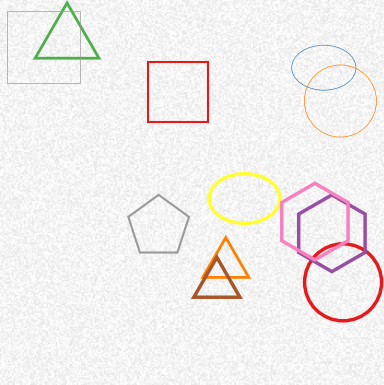[{"shape": "circle", "thickness": 2.5, "radius": 0.5, "center": [0.891, 0.267]}, {"shape": "square", "thickness": 1.5, "radius": 0.39, "center": [0.463, 0.762]}, {"shape": "oval", "thickness": 0.5, "radius": 0.42, "center": [0.841, 0.824]}, {"shape": "triangle", "thickness": 2, "radius": 0.48, "center": [0.174, 0.897]}, {"shape": "hexagon", "thickness": 2.5, "radius": 0.5, "center": [0.862, 0.394]}, {"shape": "triangle", "thickness": 2, "radius": 0.34, "center": [0.586, 0.314]}, {"shape": "circle", "thickness": 0.5, "radius": 0.47, "center": [0.884, 0.738]}, {"shape": "oval", "thickness": 2.5, "radius": 0.46, "center": [0.635, 0.484]}, {"shape": "triangle", "thickness": 2.5, "radius": 0.35, "center": [0.563, 0.263]}, {"shape": "hexagon", "thickness": 2.5, "radius": 0.5, "center": [0.818, 0.424]}, {"shape": "square", "thickness": 0.5, "radius": 0.47, "center": [0.113, 0.878]}, {"shape": "pentagon", "thickness": 1.5, "radius": 0.41, "center": [0.412, 0.411]}]